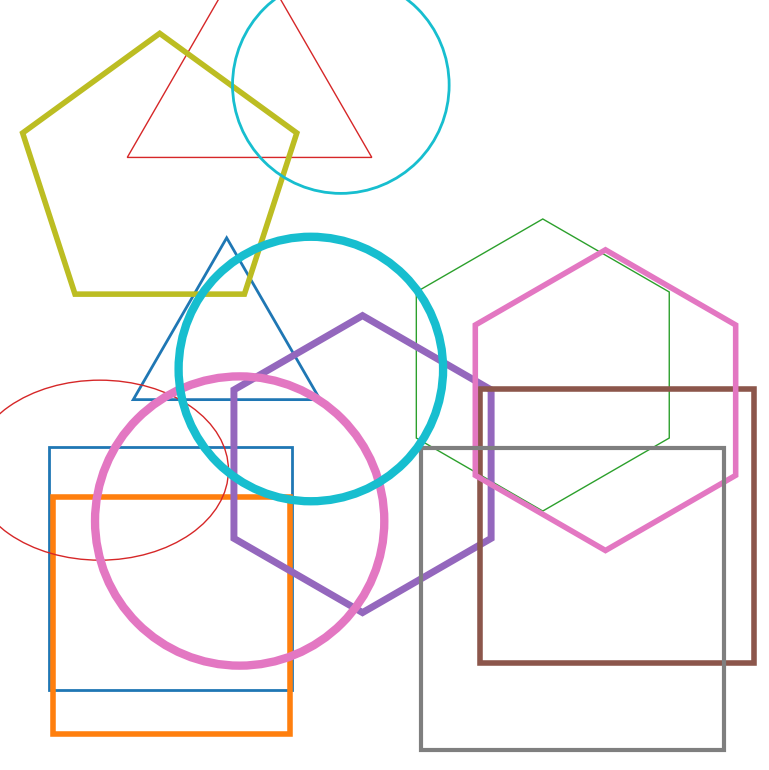[{"shape": "triangle", "thickness": 1, "radius": 0.7, "center": [0.294, 0.551]}, {"shape": "square", "thickness": 1, "radius": 0.79, "center": [0.221, 0.261]}, {"shape": "square", "thickness": 2, "radius": 0.77, "center": [0.223, 0.2]}, {"shape": "hexagon", "thickness": 0.5, "radius": 0.95, "center": [0.705, 0.526]}, {"shape": "triangle", "thickness": 0.5, "radius": 0.92, "center": [0.324, 0.887]}, {"shape": "oval", "thickness": 0.5, "radius": 0.83, "center": [0.13, 0.389]}, {"shape": "hexagon", "thickness": 2.5, "radius": 0.96, "center": [0.471, 0.397]}, {"shape": "square", "thickness": 2, "radius": 0.89, "center": [0.802, 0.317]}, {"shape": "hexagon", "thickness": 2, "radius": 0.98, "center": [0.786, 0.48]}, {"shape": "circle", "thickness": 3, "radius": 0.94, "center": [0.311, 0.323]}, {"shape": "square", "thickness": 1.5, "radius": 0.98, "center": [0.743, 0.222]}, {"shape": "pentagon", "thickness": 2, "radius": 0.94, "center": [0.207, 0.769]}, {"shape": "circle", "thickness": 3, "radius": 0.86, "center": [0.404, 0.521]}, {"shape": "circle", "thickness": 1, "radius": 0.7, "center": [0.443, 0.889]}]